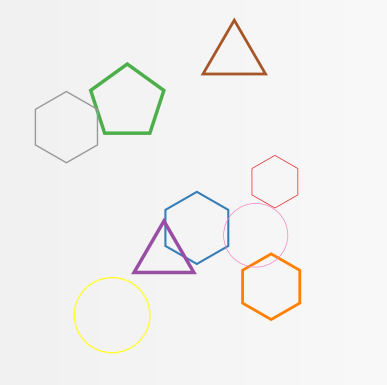[{"shape": "hexagon", "thickness": 0.5, "radius": 0.34, "center": [0.709, 0.528]}, {"shape": "hexagon", "thickness": 1.5, "radius": 0.47, "center": [0.508, 0.408]}, {"shape": "pentagon", "thickness": 2.5, "radius": 0.5, "center": [0.328, 0.734]}, {"shape": "triangle", "thickness": 2.5, "radius": 0.45, "center": [0.423, 0.337]}, {"shape": "hexagon", "thickness": 2, "radius": 0.43, "center": [0.7, 0.255]}, {"shape": "circle", "thickness": 1, "radius": 0.49, "center": [0.289, 0.181]}, {"shape": "triangle", "thickness": 2, "radius": 0.47, "center": [0.605, 0.854]}, {"shape": "circle", "thickness": 0.5, "radius": 0.41, "center": [0.66, 0.389]}, {"shape": "hexagon", "thickness": 1, "radius": 0.46, "center": [0.171, 0.67]}]